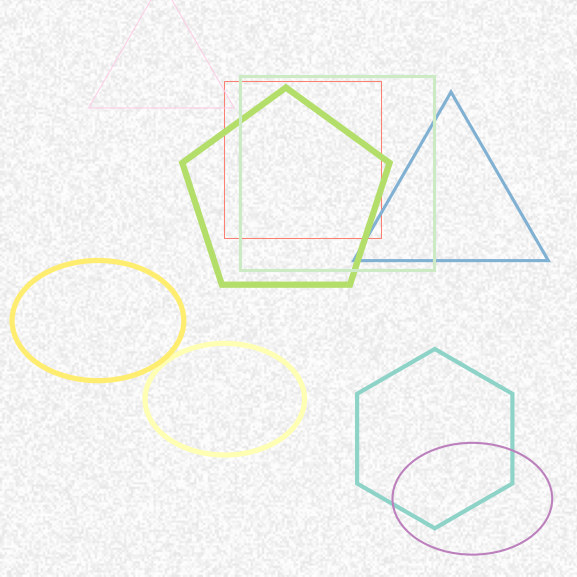[{"shape": "hexagon", "thickness": 2, "radius": 0.78, "center": [0.753, 0.24]}, {"shape": "oval", "thickness": 2.5, "radius": 0.69, "center": [0.389, 0.308]}, {"shape": "square", "thickness": 0.5, "radius": 0.68, "center": [0.523, 0.724]}, {"shape": "triangle", "thickness": 1.5, "radius": 0.97, "center": [0.781, 0.645]}, {"shape": "pentagon", "thickness": 3, "radius": 0.94, "center": [0.495, 0.659]}, {"shape": "triangle", "thickness": 0.5, "radius": 0.73, "center": [0.28, 0.885]}, {"shape": "oval", "thickness": 1, "radius": 0.69, "center": [0.818, 0.136]}, {"shape": "square", "thickness": 1.5, "radius": 0.84, "center": [0.583, 0.7]}, {"shape": "oval", "thickness": 2.5, "radius": 0.74, "center": [0.17, 0.444]}]